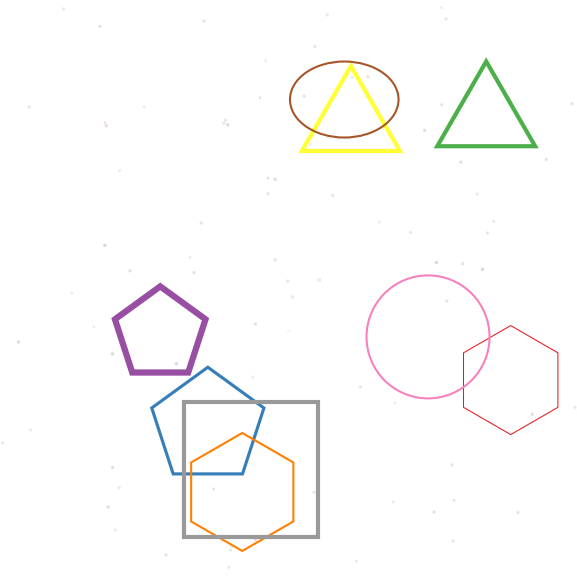[{"shape": "hexagon", "thickness": 0.5, "radius": 0.47, "center": [0.884, 0.341]}, {"shape": "pentagon", "thickness": 1.5, "radius": 0.51, "center": [0.36, 0.261]}, {"shape": "triangle", "thickness": 2, "radius": 0.49, "center": [0.842, 0.795]}, {"shape": "pentagon", "thickness": 3, "radius": 0.41, "center": [0.277, 0.421]}, {"shape": "hexagon", "thickness": 1, "radius": 0.51, "center": [0.419, 0.147]}, {"shape": "triangle", "thickness": 2, "radius": 0.49, "center": [0.608, 0.787]}, {"shape": "oval", "thickness": 1, "radius": 0.47, "center": [0.596, 0.827]}, {"shape": "circle", "thickness": 1, "radius": 0.53, "center": [0.741, 0.416]}, {"shape": "square", "thickness": 2, "radius": 0.58, "center": [0.435, 0.187]}]